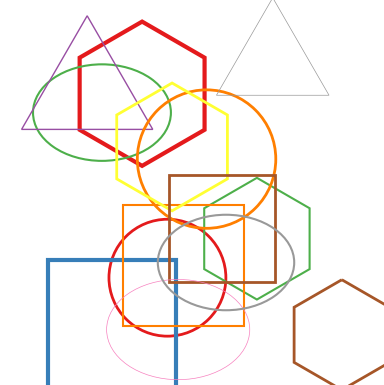[{"shape": "circle", "thickness": 2, "radius": 0.76, "center": [0.435, 0.279]}, {"shape": "hexagon", "thickness": 3, "radius": 0.94, "center": [0.369, 0.757]}, {"shape": "square", "thickness": 3, "radius": 0.83, "center": [0.291, 0.16]}, {"shape": "hexagon", "thickness": 1.5, "radius": 0.79, "center": [0.667, 0.38]}, {"shape": "oval", "thickness": 1.5, "radius": 0.9, "center": [0.265, 0.708]}, {"shape": "triangle", "thickness": 1, "radius": 0.98, "center": [0.226, 0.762]}, {"shape": "square", "thickness": 1.5, "radius": 0.79, "center": [0.478, 0.311]}, {"shape": "circle", "thickness": 2, "radius": 0.9, "center": [0.537, 0.587]}, {"shape": "hexagon", "thickness": 2, "radius": 0.83, "center": [0.447, 0.618]}, {"shape": "square", "thickness": 2, "radius": 0.69, "center": [0.576, 0.407]}, {"shape": "hexagon", "thickness": 2, "radius": 0.72, "center": [0.888, 0.13]}, {"shape": "oval", "thickness": 0.5, "radius": 0.93, "center": [0.463, 0.144]}, {"shape": "triangle", "thickness": 0.5, "radius": 0.84, "center": [0.708, 0.837]}, {"shape": "oval", "thickness": 1.5, "radius": 0.89, "center": [0.587, 0.318]}]